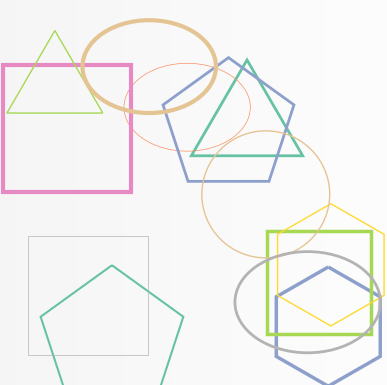[{"shape": "triangle", "thickness": 2, "radius": 0.83, "center": [0.637, 0.678]}, {"shape": "pentagon", "thickness": 1.5, "radius": 0.97, "center": [0.289, 0.117]}, {"shape": "oval", "thickness": 0.5, "radius": 0.81, "center": [0.483, 0.721]}, {"shape": "hexagon", "thickness": 2.5, "radius": 0.77, "center": [0.847, 0.152]}, {"shape": "pentagon", "thickness": 2, "radius": 0.89, "center": [0.59, 0.673]}, {"shape": "square", "thickness": 3, "radius": 0.83, "center": [0.173, 0.666]}, {"shape": "square", "thickness": 2.5, "radius": 0.67, "center": [0.823, 0.266]}, {"shape": "triangle", "thickness": 1, "radius": 0.71, "center": [0.142, 0.778]}, {"shape": "hexagon", "thickness": 1, "radius": 0.79, "center": [0.854, 0.312]}, {"shape": "circle", "thickness": 1, "radius": 0.83, "center": [0.686, 0.495]}, {"shape": "oval", "thickness": 3, "radius": 0.86, "center": [0.385, 0.827]}, {"shape": "square", "thickness": 0.5, "radius": 0.77, "center": [0.227, 0.233]}, {"shape": "oval", "thickness": 2, "radius": 0.94, "center": [0.794, 0.215]}]